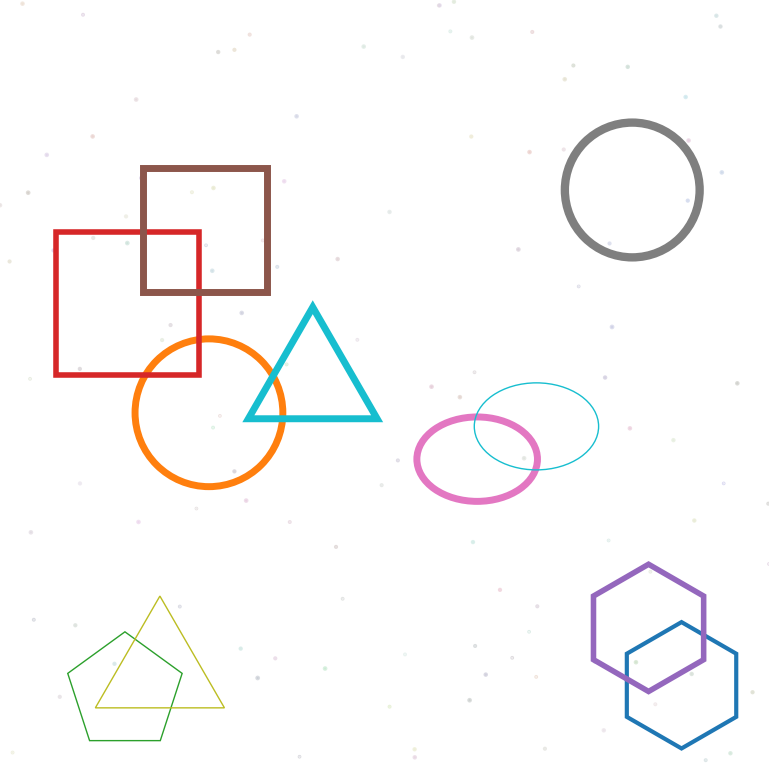[{"shape": "hexagon", "thickness": 1.5, "radius": 0.41, "center": [0.885, 0.11]}, {"shape": "circle", "thickness": 2.5, "radius": 0.48, "center": [0.271, 0.464]}, {"shape": "pentagon", "thickness": 0.5, "radius": 0.39, "center": [0.162, 0.101]}, {"shape": "square", "thickness": 2, "radius": 0.46, "center": [0.165, 0.605]}, {"shape": "hexagon", "thickness": 2, "radius": 0.41, "center": [0.842, 0.185]}, {"shape": "square", "thickness": 2.5, "radius": 0.4, "center": [0.266, 0.701]}, {"shape": "oval", "thickness": 2.5, "radius": 0.39, "center": [0.62, 0.404]}, {"shape": "circle", "thickness": 3, "radius": 0.44, "center": [0.821, 0.753]}, {"shape": "triangle", "thickness": 0.5, "radius": 0.48, "center": [0.208, 0.129]}, {"shape": "oval", "thickness": 0.5, "radius": 0.4, "center": [0.697, 0.446]}, {"shape": "triangle", "thickness": 2.5, "radius": 0.48, "center": [0.406, 0.504]}]